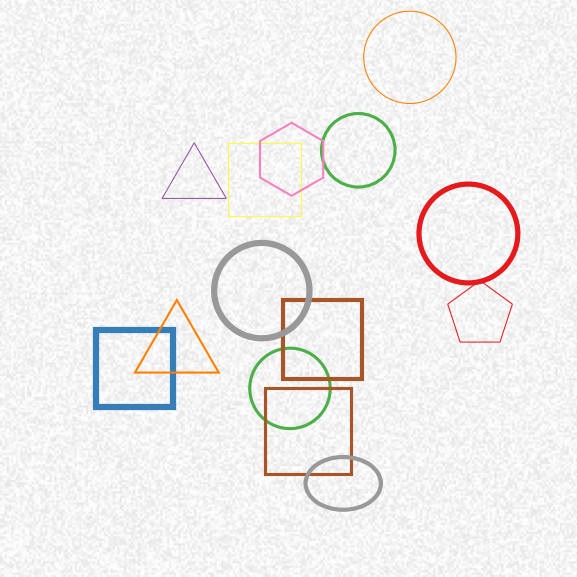[{"shape": "pentagon", "thickness": 0.5, "radius": 0.29, "center": [0.831, 0.454]}, {"shape": "circle", "thickness": 2.5, "radius": 0.43, "center": [0.811, 0.595]}, {"shape": "square", "thickness": 3, "radius": 0.33, "center": [0.233, 0.361]}, {"shape": "circle", "thickness": 1.5, "radius": 0.35, "center": [0.502, 0.327]}, {"shape": "circle", "thickness": 1.5, "radius": 0.32, "center": [0.62, 0.739]}, {"shape": "triangle", "thickness": 0.5, "radius": 0.32, "center": [0.336, 0.688]}, {"shape": "circle", "thickness": 0.5, "radius": 0.4, "center": [0.71, 0.9]}, {"shape": "triangle", "thickness": 1, "radius": 0.42, "center": [0.306, 0.396]}, {"shape": "square", "thickness": 0.5, "radius": 0.31, "center": [0.458, 0.689]}, {"shape": "square", "thickness": 1.5, "radius": 0.37, "center": [0.534, 0.253]}, {"shape": "square", "thickness": 2, "radius": 0.34, "center": [0.558, 0.411]}, {"shape": "hexagon", "thickness": 1, "radius": 0.32, "center": [0.505, 0.723]}, {"shape": "circle", "thickness": 3, "radius": 0.41, "center": [0.453, 0.496]}, {"shape": "oval", "thickness": 2, "radius": 0.33, "center": [0.594, 0.162]}]